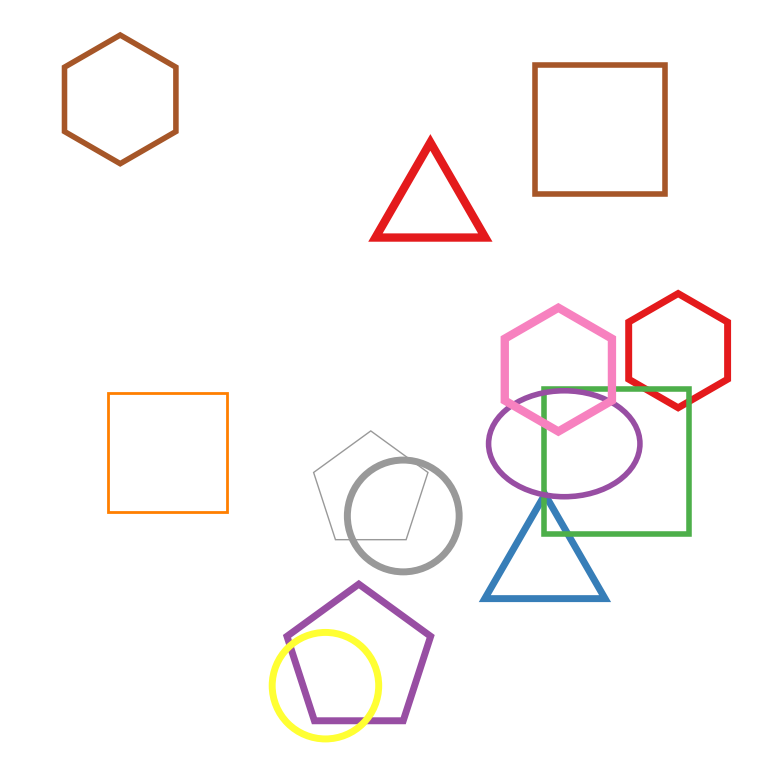[{"shape": "hexagon", "thickness": 2.5, "radius": 0.37, "center": [0.881, 0.545]}, {"shape": "triangle", "thickness": 3, "radius": 0.41, "center": [0.559, 0.733]}, {"shape": "triangle", "thickness": 2.5, "radius": 0.45, "center": [0.708, 0.268]}, {"shape": "square", "thickness": 2, "radius": 0.47, "center": [0.801, 0.401]}, {"shape": "pentagon", "thickness": 2.5, "radius": 0.49, "center": [0.466, 0.143]}, {"shape": "oval", "thickness": 2, "radius": 0.49, "center": [0.733, 0.424]}, {"shape": "square", "thickness": 1, "radius": 0.38, "center": [0.217, 0.412]}, {"shape": "circle", "thickness": 2.5, "radius": 0.35, "center": [0.423, 0.11]}, {"shape": "square", "thickness": 2, "radius": 0.42, "center": [0.779, 0.832]}, {"shape": "hexagon", "thickness": 2, "radius": 0.42, "center": [0.156, 0.871]}, {"shape": "hexagon", "thickness": 3, "radius": 0.4, "center": [0.725, 0.52]}, {"shape": "pentagon", "thickness": 0.5, "radius": 0.39, "center": [0.482, 0.362]}, {"shape": "circle", "thickness": 2.5, "radius": 0.36, "center": [0.524, 0.33]}]